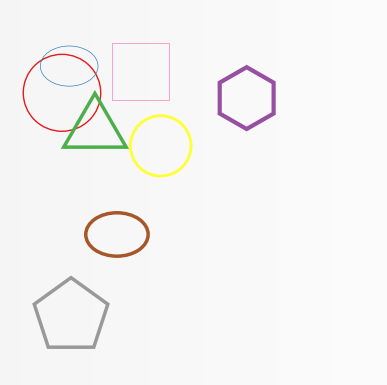[{"shape": "circle", "thickness": 1, "radius": 0.5, "center": [0.16, 0.759]}, {"shape": "oval", "thickness": 0.5, "radius": 0.37, "center": [0.179, 0.828]}, {"shape": "triangle", "thickness": 2.5, "radius": 0.47, "center": [0.245, 0.664]}, {"shape": "hexagon", "thickness": 3, "radius": 0.4, "center": [0.637, 0.745]}, {"shape": "circle", "thickness": 2, "radius": 0.39, "center": [0.415, 0.621]}, {"shape": "oval", "thickness": 2.5, "radius": 0.4, "center": [0.302, 0.391]}, {"shape": "square", "thickness": 0.5, "radius": 0.37, "center": [0.363, 0.814]}, {"shape": "pentagon", "thickness": 2.5, "radius": 0.5, "center": [0.183, 0.179]}]